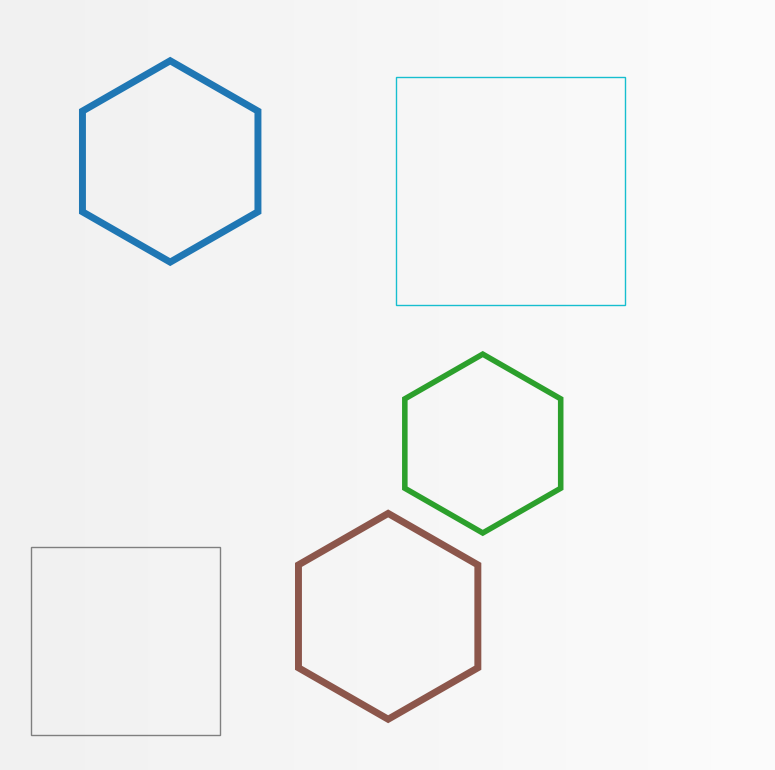[{"shape": "hexagon", "thickness": 2.5, "radius": 0.65, "center": [0.22, 0.79]}, {"shape": "hexagon", "thickness": 2, "radius": 0.58, "center": [0.623, 0.424]}, {"shape": "hexagon", "thickness": 2.5, "radius": 0.67, "center": [0.501, 0.2]}, {"shape": "square", "thickness": 0.5, "radius": 0.61, "center": [0.162, 0.168]}, {"shape": "square", "thickness": 0.5, "radius": 0.74, "center": [0.658, 0.752]}]